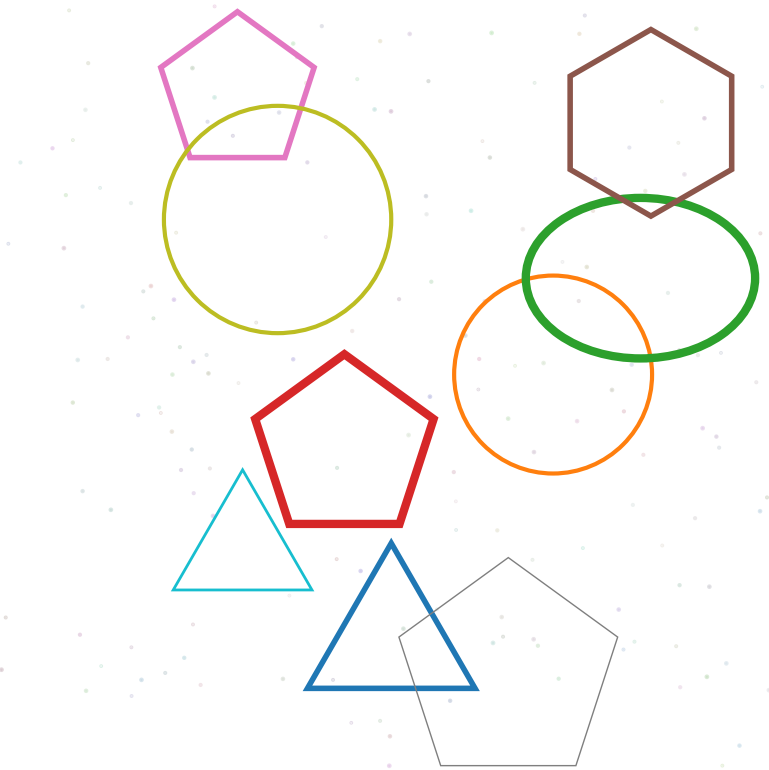[{"shape": "triangle", "thickness": 2, "radius": 0.63, "center": [0.508, 0.169]}, {"shape": "circle", "thickness": 1.5, "radius": 0.64, "center": [0.718, 0.514]}, {"shape": "oval", "thickness": 3, "radius": 0.74, "center": [0.832, 0.639]}, {"shape": "pentagon", "thickness": 3, "radius": 0.61, "center": [0.447, 0.418]}, {"shape": "hexagon", "thickness": 2, "radius": 0.61, "center": [0.845, 0.84]}, {"shape": "pentagon", "thickness": 2, "radius": 0.52, "center": [0.308, 0.88]}, {"shape": "pentagon", "thickness": 0.5, "radius": 0.75, "center": [0.66, 0.126]}, {"shape": "circle", "thickness": 1.5, "radius": 0.74, "center": [0.36, 0.715]}, {"shape": "triangle", "thickness": 1, "radius": 0.52, "center": [0.315, 0.286]}]